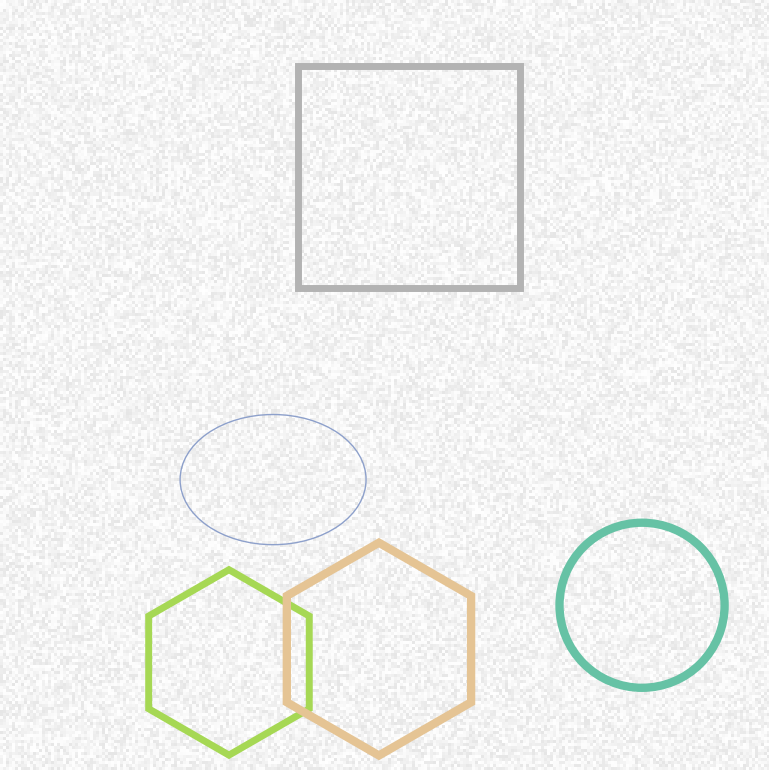[{"shape": "circle", "thickness": 3, "radius": 0.54, "center": [0.834, 0.214]}, {"shape": "oval", "thickness": 0.5, "radius": 0.6, "center": [0.355, 0.377]}, {"shape": "hexagon", "thickness": 2.5, "radius": 0.6, "center": [0.297, 0.14]}, {"shape": "hexagon", "thickness": 3, "radius": 0.69, "center": [0.492, 0.157]}, {"shape": "square", "thickness": 2.5, "radius": 0.72, "center": [0.531, 0.77]}]